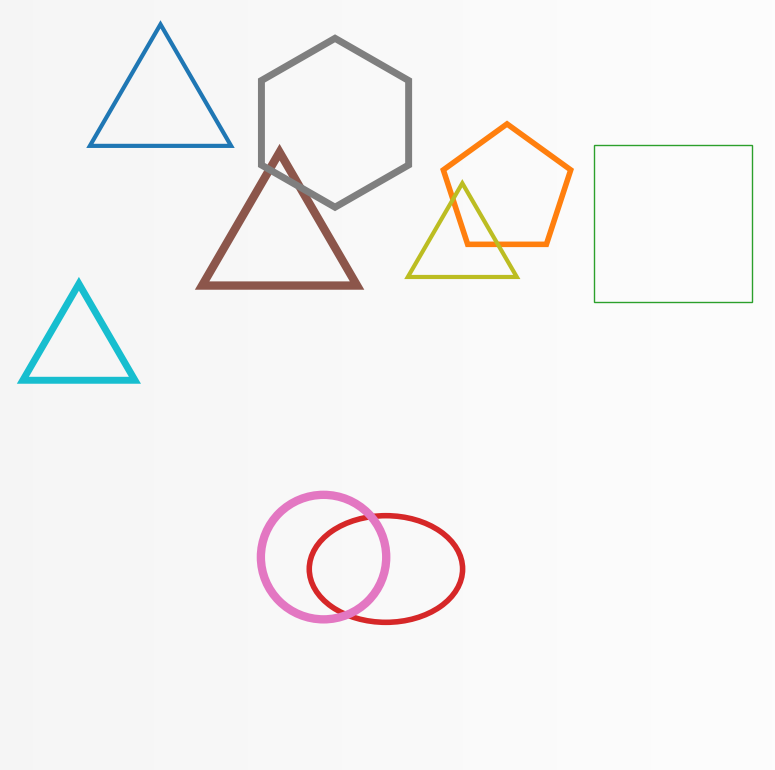[{"shape": "triangle", "thickness": 1.5, "radius": 0.53, "center": [0.207, 0.863]}, {"shape": "pentagon", "thickness": 2, "radius": 0.43, "center": [0.654, 0.753]}, {"shape": "square", "thickness": 0.5, "radius": 0.51, "center": [0.868, 0.709]}, {"shape": "oval", "thickness": 2, "radius": 0.49, "center": [0.498, 0.261]}, {"shape": "triangle", "thickness": 3, "radius": 0.58, "center": [0.361, 0.687]}, {"shape": "circle", "thickness": 3, "radius": 0.4, "center": [0.417, 0.277]}, {"shape": "hexagon", "thickness": 2.5, "radius": 0.55, "center": [0.432, 0.841]}, {"shape": "triangle", "thickness": 1.5, "radius": 0.41, "center": [0.597, 0.681]}, {"shape": "triangle", "thickness": 2.5, "radius": 0.42, "center": [0.102, 0.548]}]